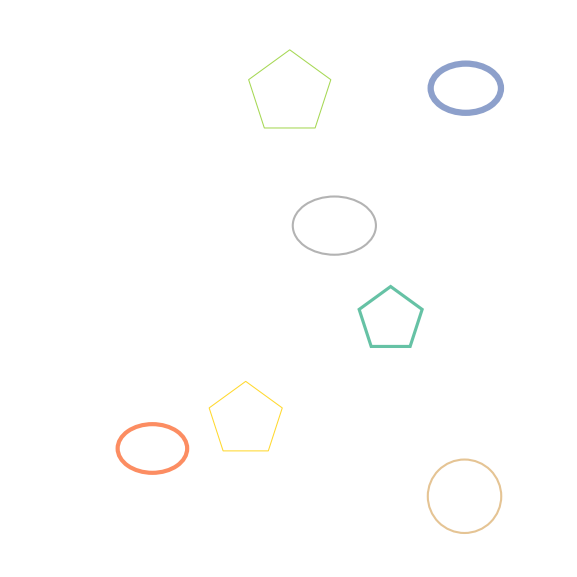[{"shape": "pentagon", "thickness": 1.5, "radius": 0.29, "center": [0.676, 0.446]}, {"shape": "oval", "thickness": 2, "radius": 0.3, "center": [0.264, 0.223]}, {"shape": "oval", "thickness": 3, "radius": 0.3, "center": [0.807, 0.846]}, {"shape": "pentagon", "thickness": 0.5, "radius": 0.37, "center": [0.502, 0.838]}, {"shape": "pentagon", "thickness": 0.5, "radius": 0.33, "center": [0.425, 0.272]}, {"shape": "circle", "thickness": 1, "radius": 0.32, "center": [0.804, 0.14]}, {"shape": "oval", "thickness": 1, "radius": 0.36, "center": [0.579, 0.608]}]